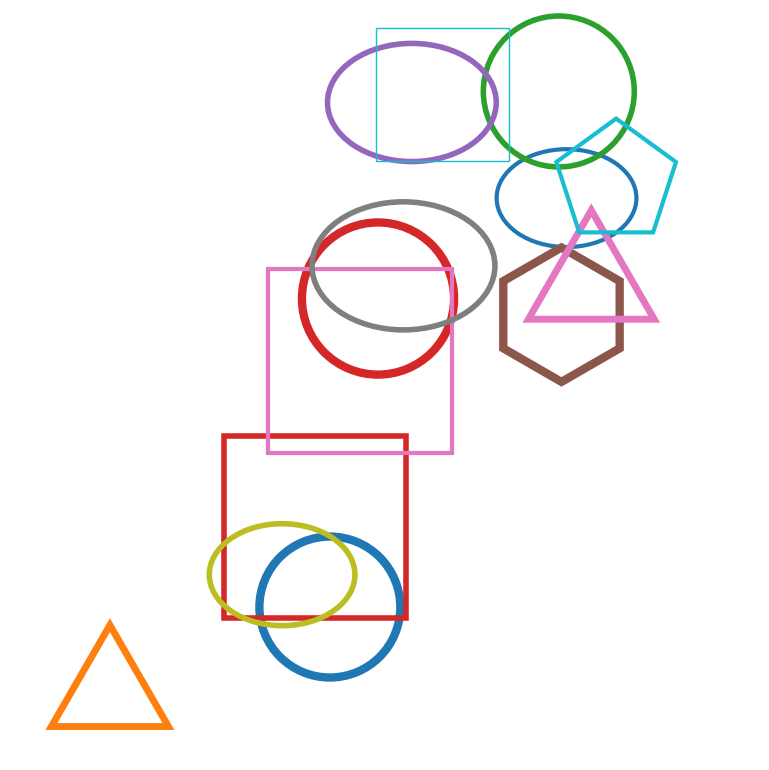[{"shape": "circle", "thickness": 3, "radius": 0.46, "center": [0.428, 0.212]}, {"shape": "oval", "thickness": 1.5, "radius": 0.45, "center": [0.736, 0.743]}, {"shape": "triangle", "thickness": 2.5, "radius": 0.44, "center": [0.143, 0.1]}, {"shape": "circle", "thickness": 2, "radius": 0.49, "center": [0.726, 0.881]}, {"shape": "circle", "thickness": 3, "radius": 0.49, "center": [0.491, 0.612]}, {"shape": "square", "thickness": 2, "radius": 0.59, "center": [0.409, 0.316]}, {"shape": "oval", "thickness": 2, "radius": 0.55, "center": [0.535, 0.867]}, {"shape": "hexagon", "thickness": 3, "radius": 0.44, "center": [0.729, 0.591]}, {"shape": "triangle", "thickness": 2.5, "radius": 0.47, "center": [0.768, 0.633]}, {"shape": "square", "thickness": 1.5, "radius": 0.6, "center": [0.467, 0.531]}, {"shape": "oval", "thickness": 2, "radius": 0.59, "center": [0.524, 0.655]}, {"shape": "oval", "thickness": 2, "radius": 0.47, "center": [0.366, 0.254]}, {"shape": "pentagon", "thickness": 1.5, "radius": 0.41, "center": [0.8, 0.764]}, {"shape": "square", "thickness": 0.5, "radius": 0.43, "center": [0.575, 0.877]}]